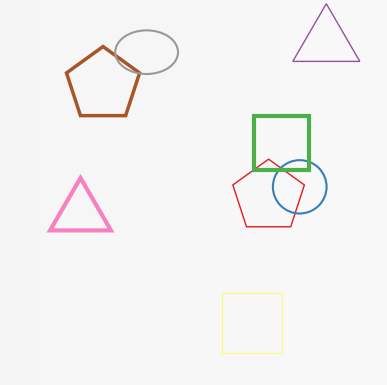[{"shape": "pentagon", "thickness": 1, "radius": 0.49, "center": [0.693, 0.49]}, {"shape": "circle", "thickness": 1.5, "radius": 0.35, "center": [0.773, 0.515]}, {"shape": "square", "thickness": 3, "radius": 0.35, "center": [0.726, 0.629]}, {"shape": "triangle", "thickness": 1, "radius": 0.5, "center": [0.842, 0.89]}, {"shape": "square", "thickness": 0.5, "radius": 0.39, "center": [0.65, 0.161]}, {"shape": "pentagon", "thickness": 2.5, "radius": 0.5, "center": [0.266, 0.78]}, {"shape": "triangle", "thickness": 3, "radius": 0.45, "center": [0.208, 0.447]}, {"shape": "oval", "thickness": 1.5, "radius": 0.41, "center": [0.378, 0.864]}]